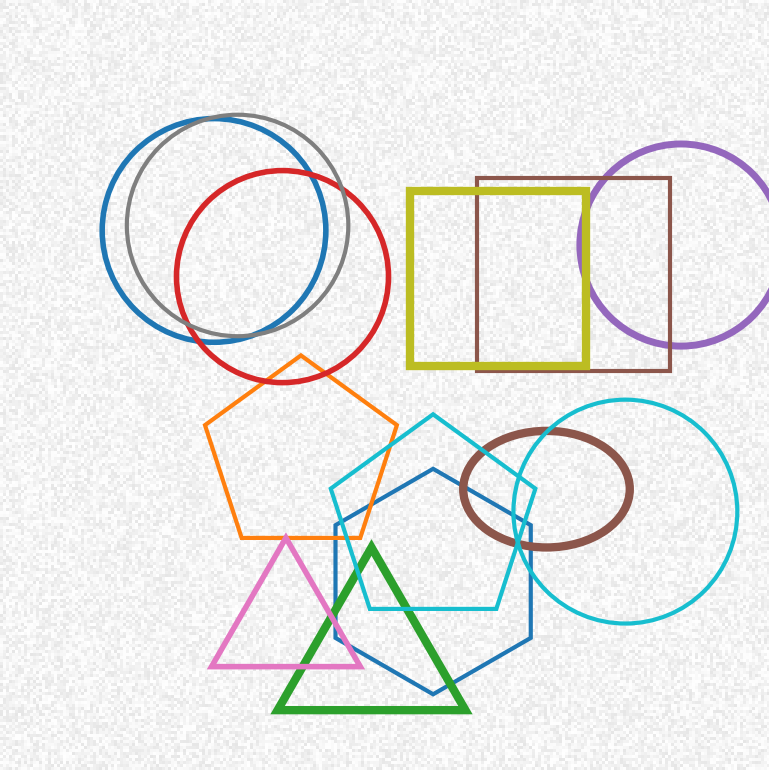[{"shape": "circle", "thickness": 2, "radius": 0.73, "center": [0.278, 0.701]}, {"shape": "hexagon", "thickness": 1.5, "radius": 0.73, "center": [0.563, 0.245]}, {"shape": "pentagon", "thickness": 1.5, "radius": 0.66, "center": [0.391, 0.407]}, {"shape": "triangle", "thickness": 3, "radius": 0.7, "center": [0.482, 0.148]}, {"shape": "circle", "thickness": 2, "radius": 0.69, "center": [0.367, 0.641]}, {"shape": "circle", "thickness": 2.5, "radius": 0.66, "center": [0.884, 0.682]}, {"shape": "oval", "thickness": 3, "radius": 0.54, "center": [0.71, 0.365]}, {"shape": "square", "thickness": 1.5, "radius": 0.63, "center": [0.745, 0.644]}, {"shape": "triangle", "thickness": 2, "radius": 0.56, "center": [0.371, 0.19]}, {"shape": "circle", "thickness": 1.5, "radius": 0.72, "center": [0.309, 0.707]}, {"shape": "square", "thickness": 3, "radius": 0.57, "center": [0.647, 0.638]}, {"shape": "pentagon", "thickness": 1.5, "radius": 0.7, "center": [0.562, 0.322]}, {"shape": "circle", "thickness": 1.5, "radius": 0.73, "center": [0.812, 0.336]}]